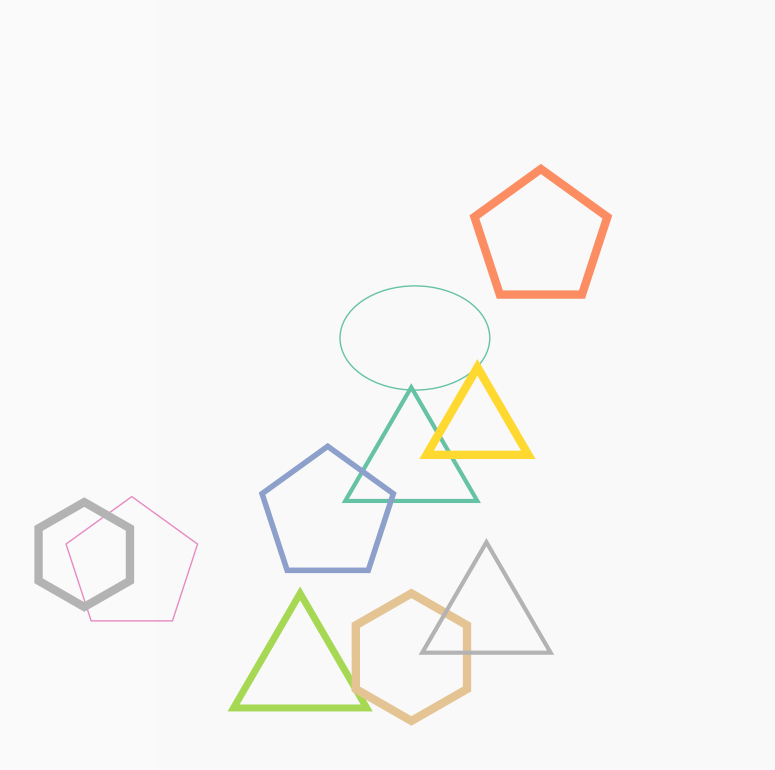[{"shape": "triangle", "thickness": 1.5, "radius": 0.49, "center": [0.531, 0.399]}, {"shape": "oval", "thickness": 0.5, "radius": 0.48, "center": [0.535, 0.561]}, {"shape": "pentagon", "thickness": 3, "radius": 0.45, "center": [0.698, 0.69]}, {"shape": "pentagon", "thickness": 2, "radius": 0.45, "center": [0.423, 0.331]}, {"shape": "pentagon", "thickness": 0.5, "radius": 0.45, "center": [0.17, 0.266]}, {"shape": "triangle", "thickness": 2.5, "radius": 0.5, "center": [0.387, 0.13]}, {"shape": "triangle", "thickness": 3, "radius": 0.38, "center": [0.616, 0.447]}, {"shape": "hexagon", "thickness": 3, "radius": 0.41, "center": [0.531, 0.147]}, {"shape": "hexagon", "thickness": 3, "radius": 0.34, "center": [0.109, 0.28]}, {"shape": "triangle", "thickness": 1.5, "radius": 0.48, "center": [0.628, 0.2]}]